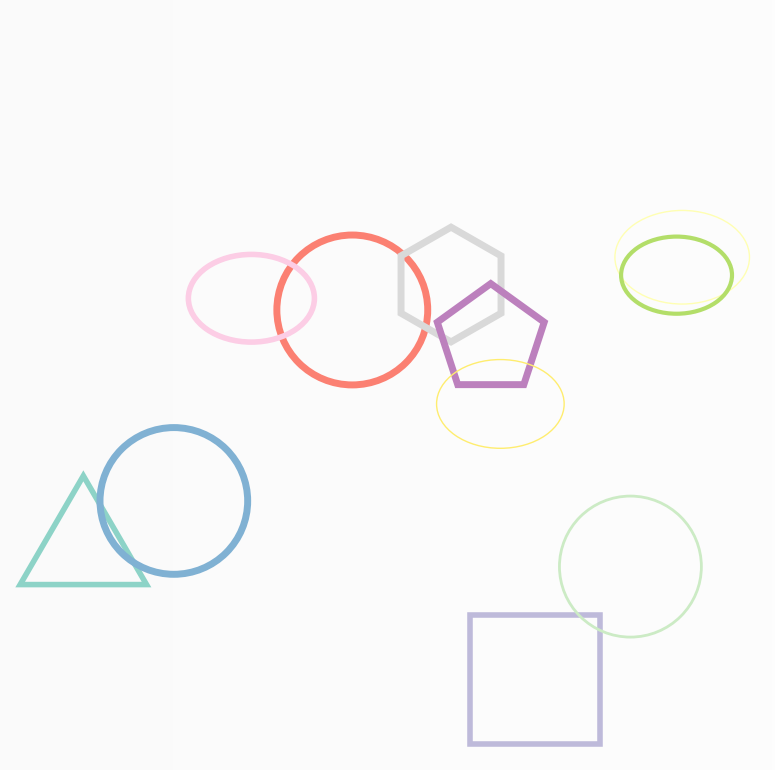[{"shape": "triangle", "thickness": 2, "radius": 0.47, "center": [0.108, 0.288]}, {"shape": "oval", "thickness": 0.5, "radius": 0.43, "center": [0.88, 0.666]}, {"shape": "square", "thickness": 2, "radius": 0.42, "center": [0.69, 0.118]}, {"shape": "circle", "thickness": 2.5, "radius": 0.49, "center": [0.455, 0.597]}, {"shape": "circle", "thickness": 2.5, "radius": 0.48, "center": [0.224, 0.349]}, {"shape": "oval", "thickness": 1.5, "radius": 0.36, "center": [0.873, 0.643]}, {"shape": "oval", "thickness": 2, "radius": 0.41, "center": [0.324, 0.613]}, {"shape": "hexagon", "thickness": 2.5, "radius": 0.37, "center": [0.582, 0.63]}, {"shape": "pentagon", "thickness": 2.5, "radius": 0.36, "center": [0.633, 0.559]}, {"shape": "circle", "thickness": 1, "radius": 0.46, "center": [0.813, 0.264]}, {"shape": "oval", "thickness": 0.5, "radius": 0.41, "center": [0.646, 0.475]}]